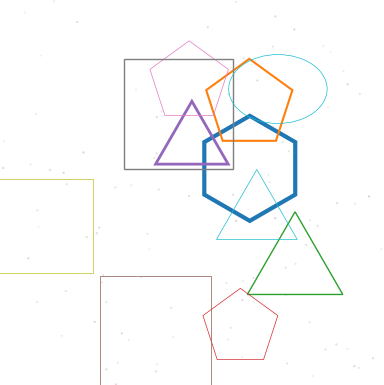[{"shape": "hexagon", "thickness": 3, "radius": 0.68, "center": [0.649, 0.563]}, {"shape": "pentagon", "thickness": 1.5, "radius": 0.59, "center": [0.648, 0.729]}, {"shape": "triangle", "thickness": 1, "radius": 0.72, "center": [0.766, 0.307]}, {"shape": "pentagon", "thickness": 0.5, "radius": 0.51, "center": [0.624, 0.149]}, {"shape": "triangle", "thickness": 2, "radius": 0.54, "center": [0.498, 0.628]}, {"shape": "square", "thickness": 0.5, "radius": 0.72, "center": [0.404, 0.14]}, {"shape": "pentagon", "thickness": 0.5, "radius": 0.54, "center": [0.491, 0.787]}, {"shape": "square", "thickness": 1, "radius": 0.71, "center": [0.464, 0.704]}, {"shape": "square", "thickness": 0.5, "radius": 0.61, "center": [0.119, 0.414]}, {"shape": "triangle", "thickness": 0.5, "radius": 0.61, "center": [0.667, 0.439]}, {"shape": "oval", "thickness": 0.5, "radius": 0.64, "center": [0.722, 0.769]}]